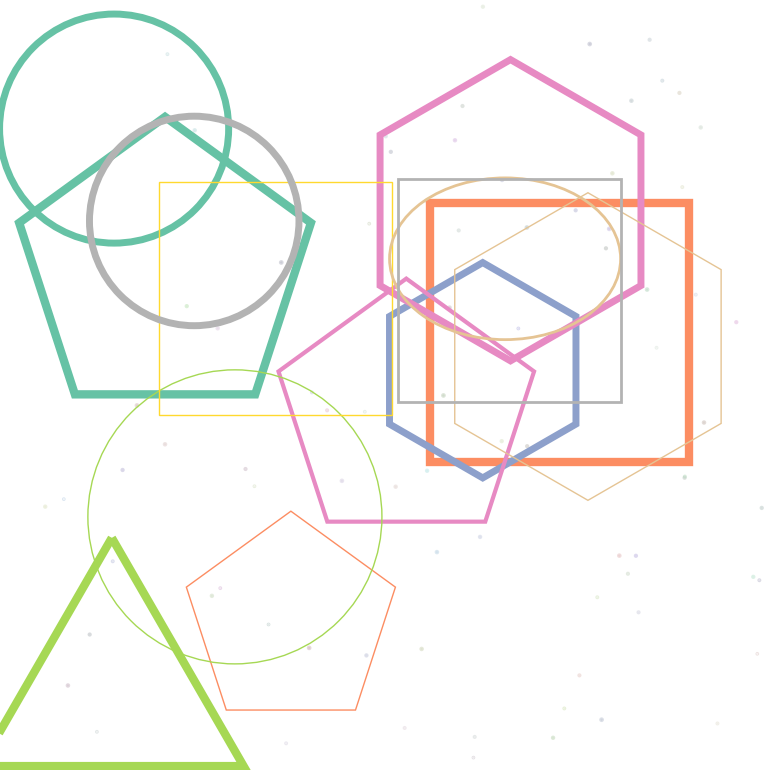[{"shape": "pentagon", "thickness": 3, "radius": 1.0, "center": [0.214, 0.649]}, {"shape": "circle", "thickness": 2.5, "radius": 0.74, "center": [0.148, 0.833]}, {"shape": "pentagon", "thickness": 0.5, "radius": 0.71, "center": [0.378, 0.193]}, {"shape": "square", "thickness": 3, "radius": 0.84, "center": [0.727, 0.568]}, {"shape": "hexagon", "thickness": 2.5, "radius": 0.7, "center": [0.627, 0.519]}, {"shape": "pentagon", "thickness": 1.5, "radius": 0.87, "center": [0.528, 0.464]}, {"shape": "hexagon", "thickness": 2.5, "radius": 0.98, "center": [0.663, 0.727]}, {"shape": "circle", "thickness": 0.5, "radius": 0.95, "center": [0.305, 0.329]}, {"shape": "triangle", "thickness": 3, "radius": 0.99, "center": [0.145, 0.104]}, {"shape": "square", "thickness": 0.5, "radius": 0.76, "center": [0.358, 0.612]}, {"shape": "hexagon", "thickness": 0.5, "radius": 1.0, "center": [0.764, 0.55]}, {"shape": "oval", "thickness": 1, "radius": 0.75, "center": [0.656, 0.664]}, {"shape": "square", "thickness": 1, "radius": 0.72, "center": [0.662, 0.622]}, {"shape": "circle", "thickness": 2.5, "radius": 0.68, "center": [0.252, 0.713]}]